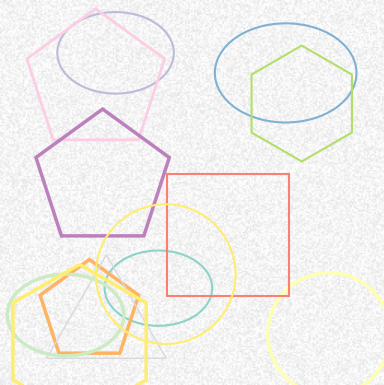[{"shape": "oval", "thickness": 1.5, "radius": 0.7, "center": [0.411, 0.252]}, {"shape": "circle", "thickness": 2.5, "radius": 0.8, "center": [0.855, 0.132]}, {"shape": "oval", "thickness": 1.5, "radius": 0.76, "center": [0.3, 0.863]}, {"shape": "square", "thickness": 1.5, "radius": 0.79, "center": [0.592, 0.39]}, {"shape": "oval", "thickness": 1.5, "radius": 0.92, "center": [0.742, 0.811]}, {"shape": "pentagon", "thickness": 2.5, "radius": 0.67, "center": [0.232, 0.191]}, {"shape": "hexagon", "thickness": 1.5, "radius": 0.75, "center": [0.784, 0.731]}, {"shape": "pentagon", "thickness": 2, "radius": 0.94, "center": [0.249, 0.789]}, {"shape": "triangle", "thickness": 1, "radius": 0.9, "center": [0.276, 0.159]}, {"shape": "pentagon", "thickness": 2.5, "radius": 0.91, "center": [0.267, 0.535]}, {"shape": "oval", "thickness": 2.5, "radius": 0.76, "center": [0.17, 0.182]}, {"shape": "circle", "thickness": 1.5, "radius": 0.91, "center": [0.43, 0.288]}, {"shape": "hexagon", "thickness": 2.5, "radius": 1.0, "center": [0.207, 0.113]}]